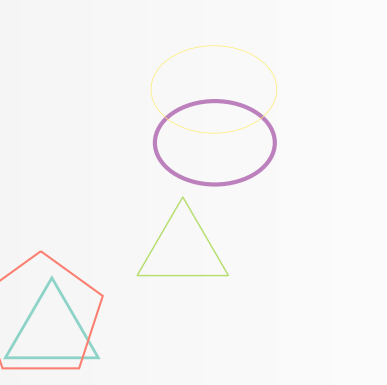[{"shape": "triangle", "thickness": 2, "radius": 0.69, "center": [0.134, 0.14]}, {"shape": "pentagon", "thickness": 1.5, "radius": 0.84, "center": [0.105, 0.179]}, {"shape": "triangle", "thickness": 1, "radius": 0.68, "center": [0.472, 0.352]}, {"shape": "oval", "thickness": 3, "radius": 0.77, "center": [0.554, 0.629]}, {"shape": "oval", "thickness": 0.5, "radius": 0.81, "center": [0.552, 0.768]}]